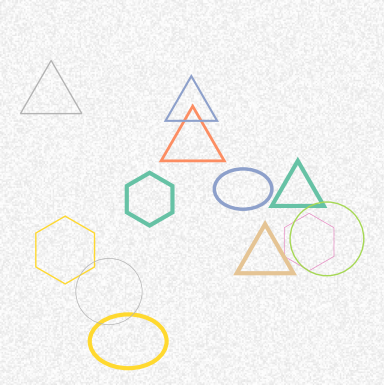[{"shape": "triangle", "thickness": 3, "radius": 0.39, "center": [0.774, 0.504]}, {"shape": "hexagon", "thickness": 3, "radius": 0.34, "center": [0.389, 0.483]}, {"shape": "triangle", "thickness": 2, "radius": 0.47, "center": [0.501, 0.63]}, {"shape": "triangle", "thickness": 1.5, "radius": 0.39, "center": [0.497, 0.725]}, {"shape": "oval", "thickness": 2.5, "radius": 0.37, "center": [0.631, 0.509]}, {"shape": "hexagon", "thickness": 0.5, "radius": 0.37, "center": [0.803, 0.371]}, {"shape": "circle", "thickness": 1, "radius": 0.48, "center": [0.849, 0.38]}, {"shape": "hexagon", "thickness": 1, "radius": 0.44, "center": [0.169, 0.351]}, {"shape": "oval", "thickness": 3, "radius": 0.5, "center": [0.333, 0.114]}, {"shape": "triangle", "thickness": 3, "radius": 0.43, "center": [0.688, 0.333]}, {"shape": "circle", "thickness": 0.5, "radius": 0.43, "center": [0.283, 0.243]}, {"shape": "triangle", "thickness": 1, "radius": 0.46, "center": [0.133, 0.751]}]